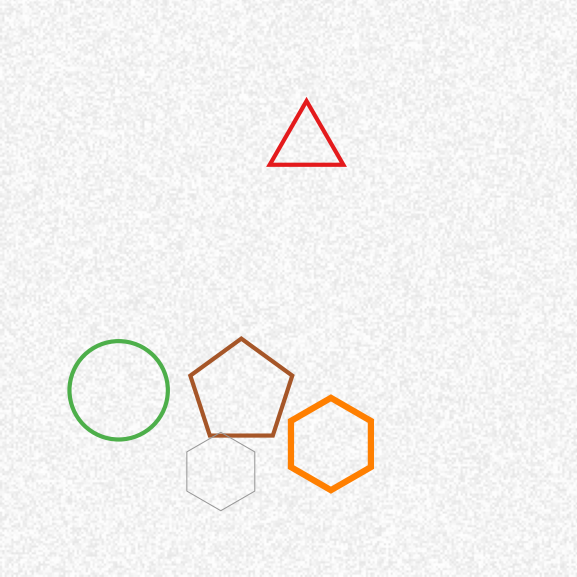[{"shape": "triangle", "thickness": 2, "radius": 0.37, "center": [0.531, 0.751]}, {"shape": "circle", "thickness": 2, "radius": 0.43, "center": [0.205, 0.323]}, {"shape": "hexagon", "thickness": 3, "radius": 0.4, "center": [0.573, 0.23]}, {"shape": "pentagon", "thickness": 2, "radius": 0.46, "center": [0.418, 0.32]}, {"shape": "hexagon", "thickness": 0.5, "radius": 0.34, "center": [0.382, 0.183]}]